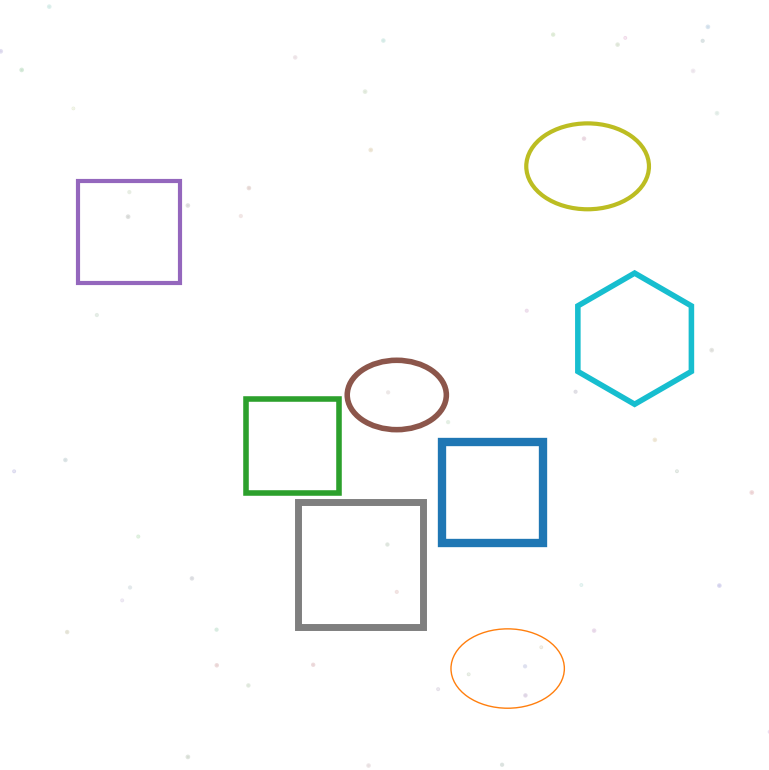[{"shape": "square", "thickness": 3, "radius": 0.33, "center": [0.639, 0.36]}, {"shape": "oval", "thickness": 0.5, "radius": 0.37, "center": [0.659, 0.132]}, {"shape": "square", "thickness": 2, "radius": 0.3, "center": [0.38, 0.421]}, {"shape": "square", "thickness": 1.5, "radius": 0.33, "center": [0.167, 0.699]}, {"shape": "oval", "thickness": 2, "radius": 0.32, "center": [0.515, 0.487]}, {"shape": "square", "thickness": 2.5, "radius": 0.4, "center": [0.468, 0.267]}, {"shape": "oval", "thickness": 1.5, "radius": 0.4, "center": [0.763, 0.784]}, {"shape": "hexagon", "thickness": 2, "radius": 0.43, "center": [0.824, 0.56]}]